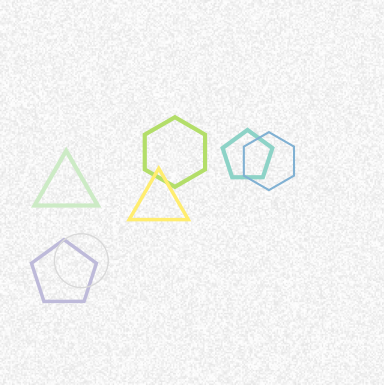[{"shape": "pentagon", "thickness": 3, "radius": 0.34, "center": [0.643, 0.595]}, {"shape": "pentagon", "thickness": 2.5, "radius": 0.44, "center": [0.166, 0.289]}, {"shape": "hexagon", "thickness": 1.5, "radius": 0.38, "center": [0.699, 0.581]}, {"shape": "hexagon", "thickness": 3, "radius": 0.45, "center": [0.454, 0.605]}, {"shape": "circle", "thickness": 1, "radius": 0.35, "center": [0.211, 0.323]}, {"shape": "triangle", "thickness": 3, "radius": 0.47, "center": [0.172, 0.514]}, {"shape": "triangle", "thickness": 2.5, "radius": 0.44, "center": [0.412, 0.474]}]